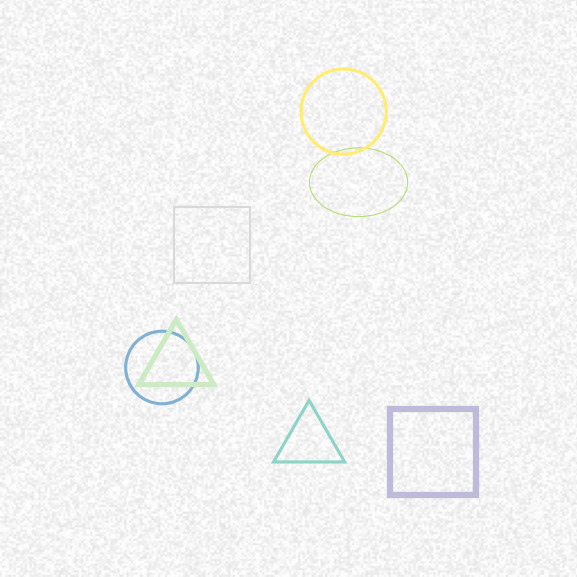[{"shape": "triangle", "thickness": 1.5, "radius": 0.36, "center": [0.535, 0.235]}, {"shape": "square", "thickness": 3, "radius": 0.37, "center": [0.75, 0.217]}, {"shape": "circle", "thickness": 1.5, "radius": 0.31, "center": [0.28, 0.363]}, {"shape": "oval", "thickness": 0.5, "radius": 0.43, "center": [0.621, 0.684]}, {"shape": "square", "thickness": 1, "radius": 0.33, "center": [0.368, 0.574]}, {"shape": "triangle", "thickness": 2.5, "radius": 0.38, "center": [0.305, 0.371]}, {"shape": "circle", "thickness": 1.5, "radius": 0.37, "center": [0.595, 0.806]}]